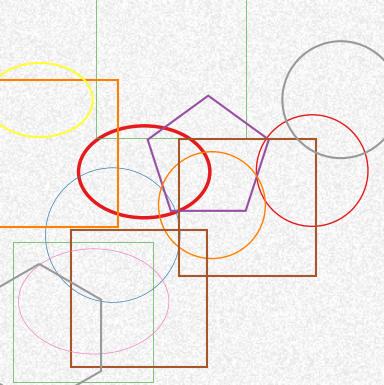[{"shape": "oval", "thickness": 2.5, "radius": 0.85, "center": [0.375, 0.554]}, {"shape": "circle", "thickness": 1, "radius": 0.72, "center": [0.811, 0.557]}, {"shape": "circle", "thickness": 0.5, "radius": 0.87, "center": [0.293, 0.389]}, {"shape": "square", "thickness": 0.5, "radius": 0.98, "center": [0.444, 0.836]}, {"shape": "square", "thickness": 0.5, "radius": 0.91, "center": [0.216, 0.19]}, {"shape": "pentagon", "thickness": 1.5, "radius": 0.83, "center": [0.541, 0.586]}, {"shape": "circle", "thickness": 1, "radius": 0.69, "center": [0.551, 0.467]}, {"shape": "square", "thickness": 1.5, "radius": 0.95, "center": [0.116, 0.601]}, {"shape": "oval", "thickness": 1.5, "radius": 0.69, "center": [0.103, 0.74]}, {"shape": "square", "thickness": 1.5, "radius": 0.89, "center": [0.643, 0.462]}, {"shape": "square", "thickness": 1.5, "radius": 0.88, "center": [0.362, 0.225]}, {"shape": "oval", "thickness": 0.5, "radius": 0.98, "center": [0.243, 0.217]}, {"shape": "hexagon", "thickness": 1.5, "radius": 0.93, "center": [0.102, 0.129]}, {"shape": "circle", "thickness": 1.5, "radius": 0.76, "center": [0.885, 0.741]}]